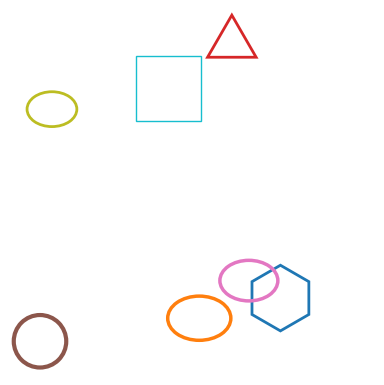[{"shape": "hexagon", "thickness": 2, "radius": 0.43, "center": [0.728, 0.226]}, {"shape": "oval", "thickness": 2.5, "radius": 0.41, "center": [0.518, 0.173]}, {"shape": "triangle", "thickness": 2, "radius": 0.36, "center": [0.602, 0.888]}, {"shape": "circle", "thickness": 3, "radius": 0.34, "center": [0.104, 0.114]}, {"shape": "oval", "thickness": 2.5, "radius": 0.38, "center": [0.646, 0.271]}, {"shape": "oval", "thickness": 2, "radius": 0.32, "center": [0.135, 0.716]}, {"shape": "square", "thickness": 1, "radius": 0.42, "center": [0.438, 0.77]}]